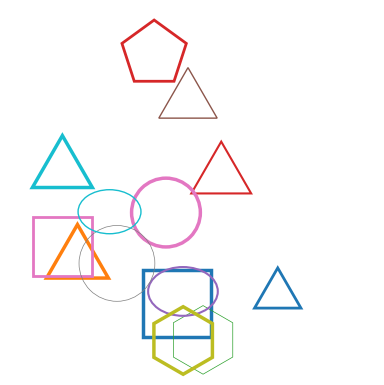[{"shape": "square", "thickness": 2.5, "radius": 0.44, "center": [0.46, 0.211]}, {"shape": "triangle", "thickness": 2, "radius": 0.35, "center": [0.721, 0.235]}, {"shape": "triangle", "thickness": 2.5, "radius": 0.46, "center": [0.201, 0.324]}, {"shape": "hexagon", "thickness": 0.5, "radius": 0.45, "center": [0.527, 0.117]}, {"shape": "triangle", "thickness": 1.5, "radius": 0.45, "center": [0.575, 0.542]}, {"shape": "pentagon", "thickness": 2, "radius": 0.44, "center": [0.4, 0.86]}, {"shape": "oval", "thickness": 1.5, "radius": 0.45, "center": [0.475, 0.243]}, {"shape": "triangle", "thickness": 1, "radius": 0.44, "center": [0.488, 0.737]}, {"shape": "square", "thickness": 2, "radius": 0.38, "center": [0.163, 0.36]}, {"shape": "circle", "thickness": 2.5, "radius": 0.45, "center": [0.431, 0.448]}, {"shape": "circle", "thickness": 0.5, "radius": 0.49, "center": [0.304, 0.316]}, {"shape": "hexagon", "thickness": 2.5, "radius": 0.44, "center": [0.476, 0.116]}, {"shape": "oval", "thickness": 1, "radius": 0.41, "center": [0.284, 0.45]}, {"shape": "triangle", "thickness": 2.5, "radius": 0.45, "center": [0.162, 0.558]}]